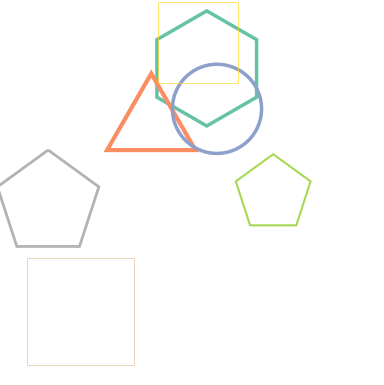[{"shape": "hexagon", "thickness": 2.5, "radius": 0.75, "center": [0.537, 0.822]}, {"shape": "triangle", "thickness": 3, "radius": 0.66, "center": [0.393, 0.676]}, {"shape": "circle", "thickness": 2.5, "radius": 0.58, "center": [0.564, 0.717]}, {"shape": "pentagon", "thickness": 1.5, "radius": 0.51, "center": [0.71, 0.497]}, {"shape": "square", "thickness": 0.5, "radius": 0.52, "center": [0.514, 0.889]}, {"shape": "square", "thickness": 0.5, "radius": 0.7, "center": [0.209, 0.19]}, {"shape": "pentagon", "thickness": 2, "radius": 0.69, "center": [0.125, 0.472]}]